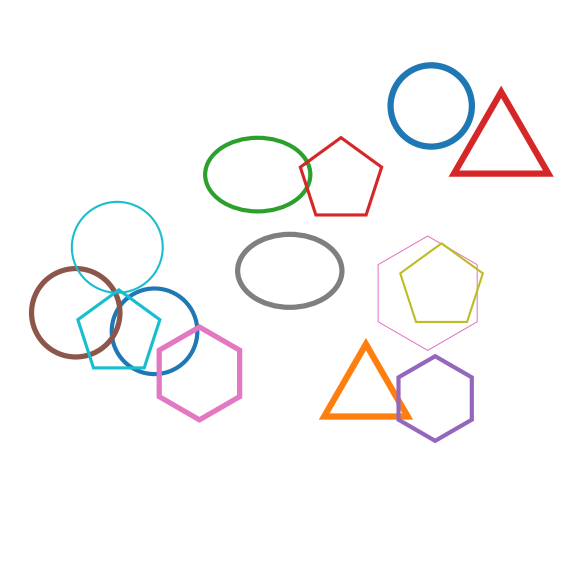[{"shape": "circle", "thickness": 3, "radius": 0.35, "center": [0.747, 0.816]}, {"shape": "circle", "thickness": 2, "radius": 0.37, "center": [0.268, 0.425]}, {"shape": "triangle", "thickness": 3, "radius": 0.42, "center": [0.634, 0.32]}, {"shape": "oval", "thickness": 2, "radius": 0.46, "center": [0.446, 0.697]}, {"shape": "triangle", "thickness": 3, "radius": 0.47, "center": [0.868, 0.746]}, {"shape": "pentagon", "thickness": 1.5, "radius": 0.37, "center": [0.59, 0.687]}, {"shape": "hexagon", "thickness": 2, "radius": 0.37, "center": [0.754, 0.309]}, {"shape": "circle", "thickness": 2.5, "radius": 0.38, "center": [0.131, 0.458]}, {"shape": "hexagon", "thickness": 2.5, "radius": 0.4, "center": [0.345, 0.353]}, {"shape": "hexagon", "thickness": 0.5, "radius": 0.5, "center": [0.741, 0.491]}, {"shape": "oval", "thickness": 2.5, "radius": 0.45, "center": [0.502, 0.53]}, {"shape": "pentagon", "thickness": 1, "radius": 0.38, "center": [0.765, 0.503]}, {"shape": "circle", "thickness": 1, "radius": 0.39, "center": [0.203, 0.571]}, {"shape": "pentagon", "thickness": 1.5, "radius": 0.37, "center": [0.206, 0.422]}]